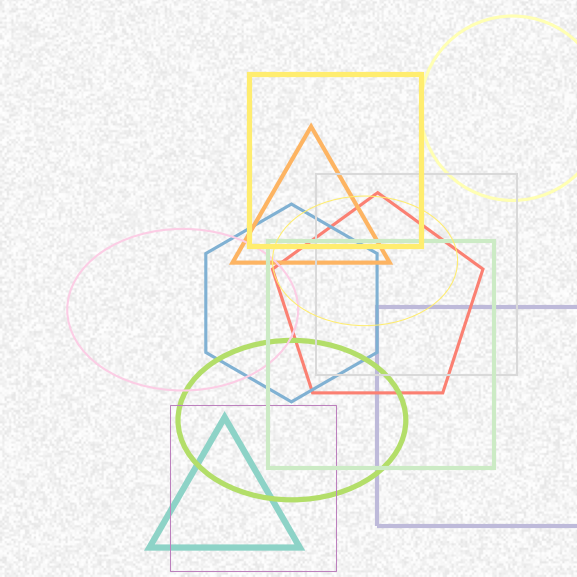[{"shape": "triangle", "thickness": 3, "radius": 0.75, "center": [0.389, 0.126]}, {"shape": "circle", "thickness": 1.5, "radius": 0.8, "center": [0.888, 0.812]}, {"shape": "square", "thickness": 2, "radius": 0.95, "center": [0.842, 0.278]}, {"shape": "pentagon", "thickness": 1.5, "radius": 0.96, "center": [0.654, 0.474]}, {"shape": "hexagon", "thickness": 1.5, "radius": 0.86, "center": [0.505, 0.475]}, {"shape": "triangle", "thickness": 2, "radius": 0.79, "center": [0.539, 0.623]}, {"shape": "oval", "thickness": 2.5, "radius": 0.99, "center": [0.505, 0.272]}, {"shape": "oval", "thickness": 1, "radius": 1.0, "center": [0.316, 0.463]}, {"shape": "square", "thickness": 1, "radius": 0.87, "center": [0.721, 0.524]}, {"shape": "square", "thickness": 0.5, "radius": 0.72, "center": [0.438, 0.154]}, {"shape": "square", "thickness": 2, "radius": 0.98, "center": [0.659, 0.385]}, {"shape": "oval", "thickness": 0.5, "radius": 0.8, "center": [0.632, 0.547]}, {"shape": "square", "thickness": 2.5, "radius": 0.74, "center": [0.58, 0.722]}]